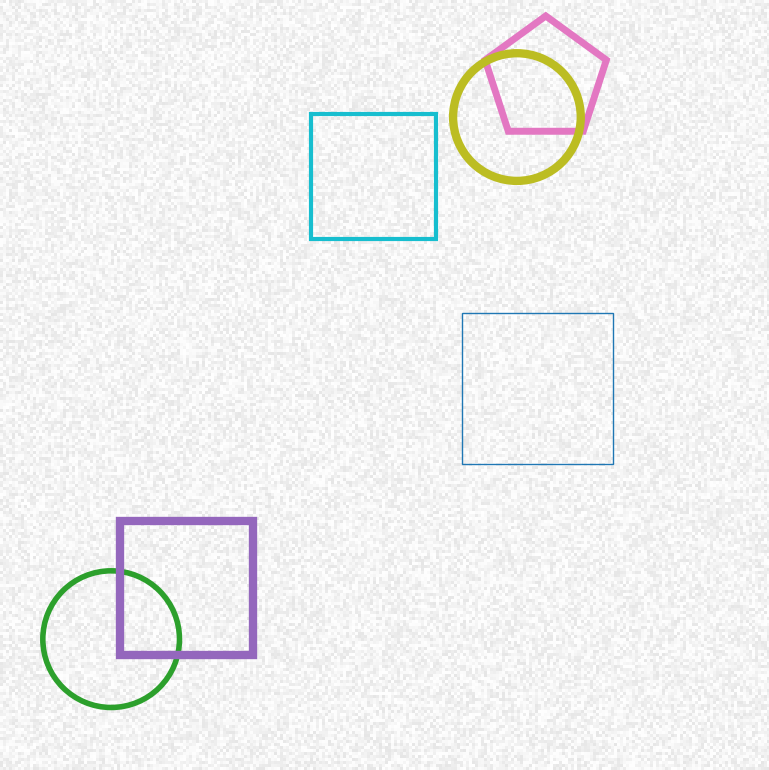[{"shape": "square", "thickness": 0.5, "radius": 0.49, "center": [0.698, 0.495]}, {"shape": "circle", "thickness": 2, "radius": 0.44, "center": [0.144, 0.17]}, {"shape": "square", "thickness": 3, "radius": 0.43, "center": [0.242, 0.237]}, {"shape": "pentagon", "thickness": 2.5, "radius": 0.41, "center": [0.709, 0.896]}, {"shape": "circle", "thickness": 3, "radius": 0.41, "center": [0.671, 0.848]}, {"shape": "square", "thickness": 1.5, "radius": 0.41, "center": [0.485, 0.771]}]